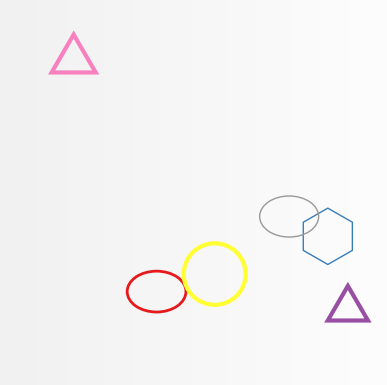[{"shape": "oval", "thickness": 2, "radius": 0.38, "center": [0.404, 0.243]}, {"shape": "hexagon", "thickness": 1, "radius": 0.37, "center": [0.846, 0.386]}, {"shape": "triangle", "thickness": 3, "radius": 0.3, "center": [0.898, 0.197]}, {"shape": "circle", "thickness": 3, "radius": 0.4, "center": [0.554, 0.288]}, {"shape": "triangle", "thickness": 3, "radius": 0.33, "center": [0.19, 0.845]}, {"shape": "oval", "thickness": 1, "radius": 0.38, "center": [0.746, 0.438]}]